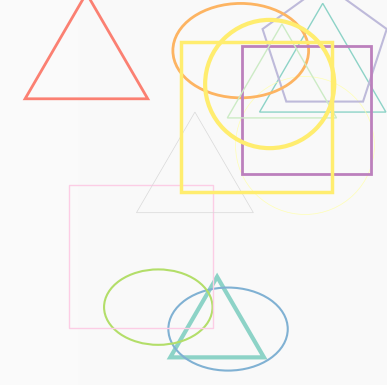[{"shape": "triangle", "thickness": 3, "radius": 0.7, "center": [0.56, 0.142]}, {"shape": "triangle", "thickness": 1, "radius": 0.94, "center": [0.833, 0.803]}, {"shape": "circle", "thickness": 0.5, "radius": 0.9, "center": [0.787, 0.622]}, {"shape": "pentagon", "thickness": 1.5, "radius": 0.84, "center": [0.838, 0.873]}, {"shape": "triangle", "thickness": 2, "radius": 0.91, "center": [0.223, 0.835]}, {"shape": "oval", "thickness": 1.5, "radius": 0.77, "center": [0.589, 0.145]}, {"shape": "oval", "thickness": 2, "radius": 0.88, "center": [0.621, 0.868]}, {"shape": "oval", "thickness": 1.5, "radius": 0.7, "center": [0.408, 0.202]}, {"shape": "square", "thickness": 1, "radius": 0.93, "center": [0.364, 0.333]}, {"shape": "triangle", "thickness": 0.5, "radius": 0.87, "center": [0.503, 0.535]}, {"shape": "square", "thickness": 2, "radius": 0.83, "center": [0.791, 0.715]}, {"shape": "triangle", "thickness": 1, "radius": 0.81, "center": [0.728, 0.775]}, {"shape": "circle", "thickness": 3, "radius": 0.83, "center": [0.696, 0.782]}, {"shape": "square", "thickness": 2.5, "radius": 0.97, "center": [0.661, 0.696]}]